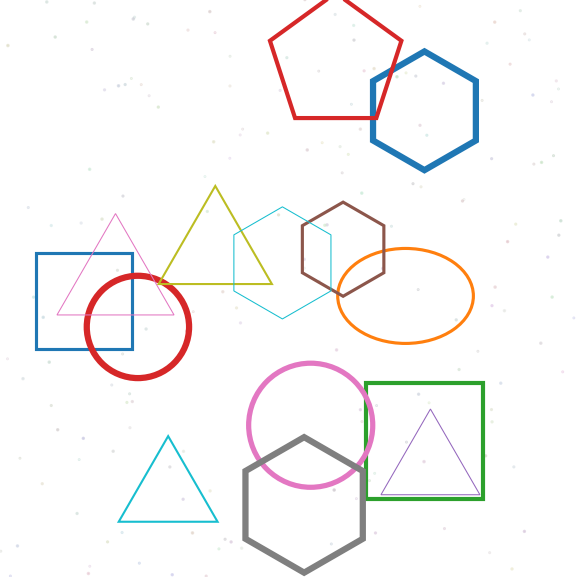[{"shape": "square", "thickness": 1.5, "radius": 0.42, "center": [0.145, 0.478]}, {"shape": "hexagon", "thickness": 3, "radius": 0.51, "center": [0.735, 0.807]}, {"shape": "oval", "thickness": 1.5, "radius": 0.59, "center": [0.702, 0.487]}, {"shape": "square", "thickness": 2, "radius": 0.5, "center": [0.735, 0.235]}, {"shape": "circle", "thickness": 3, "radius": 0.44, "center": [0.239, 0.433]}, {"shape": "pentagon", "thickness": 2, "radius": 0.6, "center": [0.581, 0.892]}, {"shape": "triangle", "thickness": 0.5, "radius": 0.49, "center": [0.745, 0.192]}, {"shape": "hexagon", "thickness": 1.5, "radius": 0.41, "center": [0.594, 0.568]}, {"shape": "triangle", "thickness": 0.5, "radius": 0.59, "center": [0.2, 0.512]}, {"shape": "circle", "thickness": 2.5, "radius": 0.54, "center": [0.538, 0.263]}, {"shape": "hexagon", "thickness": 3, "radius": 0.59, "center": [0.527, 0.125]}, {"shape": "triangle", "thickness": 1, "radius": 0.57, "center": [0.373, 0.564]}, {"shape": "triangle", "thickness": 1, "radius": 0.49, "center": [0.291, 0.145]}, {"shape": "hexagon", "thickness": 0.5, "radius": 0.49, "center": [0.489, 0.544]}]